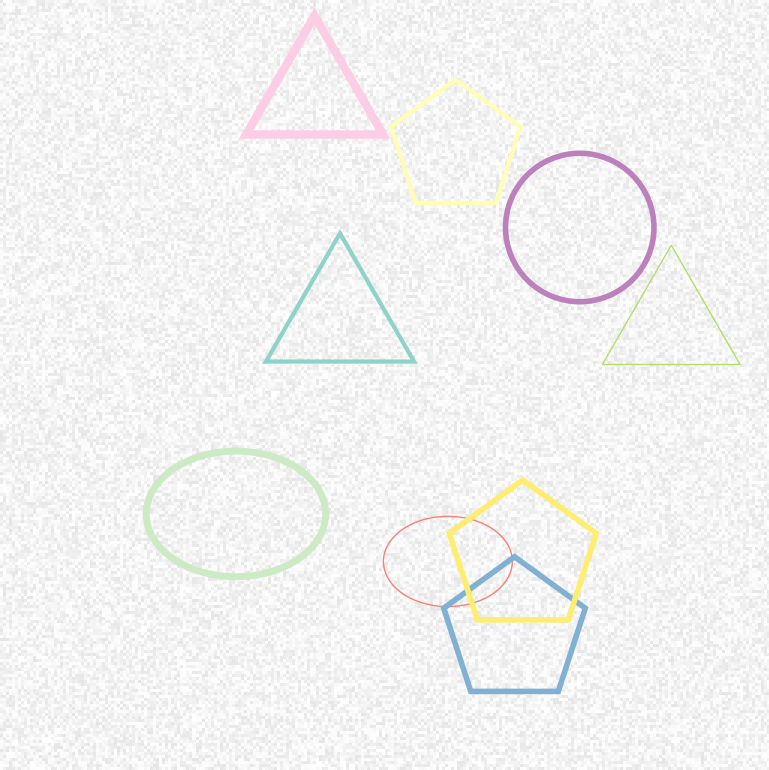[{"shape": "triangle", "thickness": 1.5, "radius": 0.56, "center": [0.442, 0.586]}, {"shape": "pentagon", "thickness": 1.5, "radius": 0.44, "center": [0.592, 0.808]}, {"shape": "oval", "thickness": 0.5, "radius": 0.42, "center": [0.582, 0.271]}, {"shape": "pentagon", "thickness": 2, "radius": 0.48, "center": [0.668, 0.18]}, {"shape": "triangle", "thickness": 0.5, "radius": 0.52, "center": [0.872, 0.578]}, {"shape": "triangle", "thickness": 3, "radius": 0.51, "center": [0.409, 0.877]}, {"shape": "circle", "thickness": 2, "radius": 0.48, "center": [0.753, 0.705]}, {"shape": "oval", "thickness": 2.5, "radius": 0.58, "center": [0.306, 0.333]}, {"shape": "pentagon", "thickness": 2, "radius": 0.5, "center": [0.679, 0.276]}]